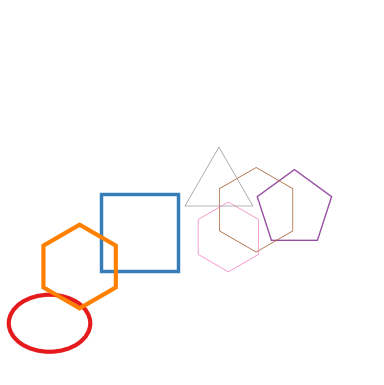[{"shape": "oval", "thickness": 3, "radius": 0.53, "center": [0.129, 0.16]}, {"shape": "square", "thickness": 2.5, "radius": 0.5, "center": [0.363, 0.397]}, {"shape": "pentagon", "thickness": 1, "radius": 0.51, "center": [0.765, 0.458]}, {"shape": "hexagon", "thickness": 3, "radius": 0.54, "center": [0.207, 0.308]}, {"shape": "hexagon", "thickness": 0.5, "radius": 0.55, "center": [0.665, 0.455]}, {"shape": "hexagon", "thickness": 0.5, "radius": 0.45, "center": [0.593, 0.385]}, {"shape": "triangle", "thickness": 0.5, "radius": 0.51, "center": [0.569, 0.516]}]